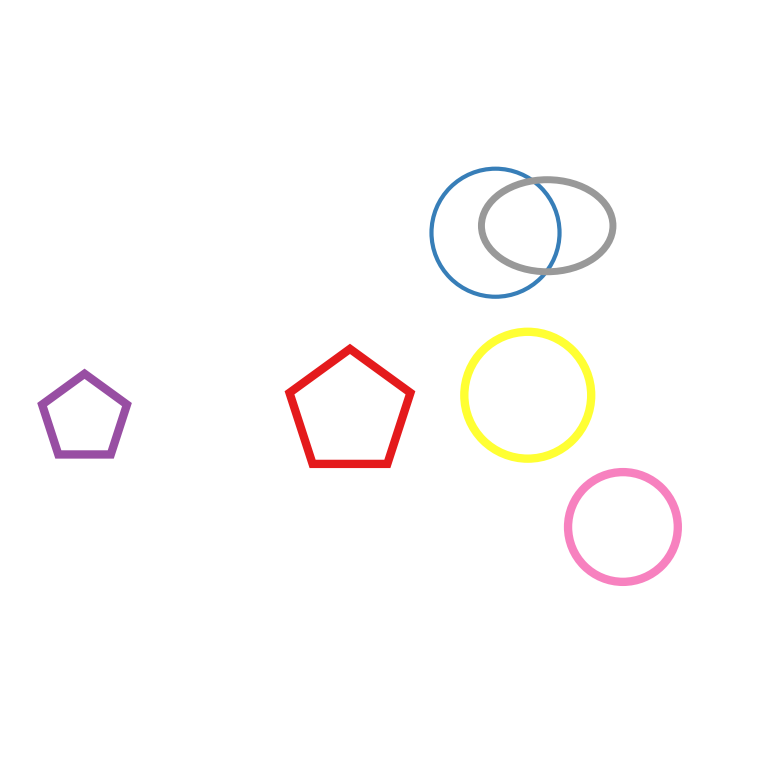[{"shape": "pentagon", "thickness": 3, "radius": 0.41, "center": [0.455, 0.464]}, {"shape": "circle", "thickness": 1.5, "radius": 0.42, "center": [0.644, 0.698]}, {"shape": "pentagon", "thickness": 3, "radius": 0.29, "center": [0.11, 0.457]}, {"shape": "circle", "thickness": 3, "radius": 0.41, "center": [0.685, 0.487]}, {"shape": "circle", "thickness": 3, "radius": 0.36, "center": [0.809, 0.316]}, {"shape": "oval", "thickness": 2.5, "radius": 0.43, "center": [0.711, 0.707]}]